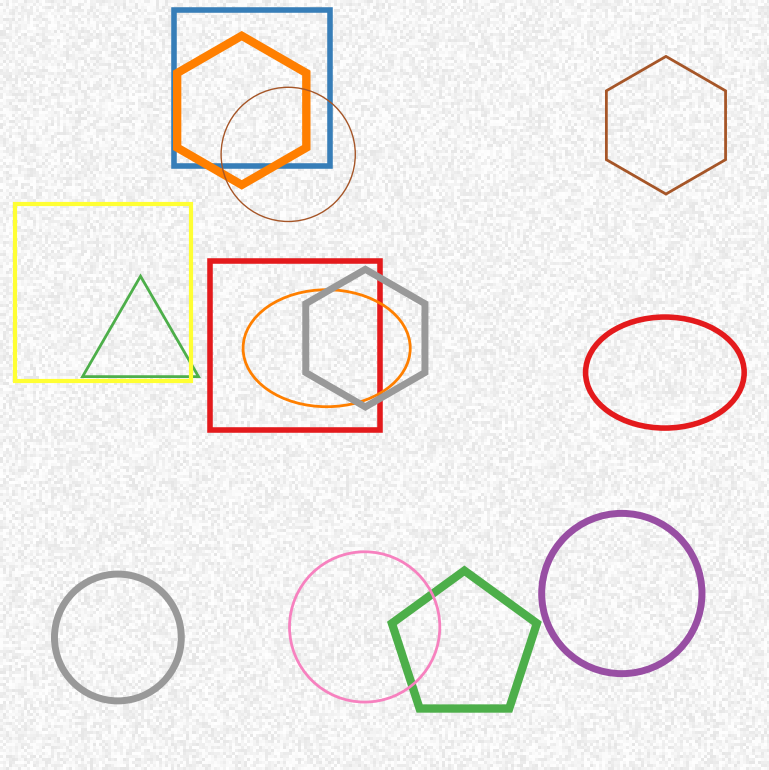[{"shape": "square", "thickness": 2, "radius": 0.55, "center": [0.383, 0.551]}, {"shape": "oval", "thickness": 2, "radius": 0.51, "center": [0.863, 0.516]}, {"shape": "square", "thickness": 2, "radius": 0.51, "center": [0.327, 0.886]}, {"shape": "triangle", "thickness": 1, "radius": 0.43, "center": [0.183, 0.554]}, {"shape": "pentagon", "thickness": 3, "radius": 0.49, "center": [0.603, 0.16]}, {"shape": "circle", "thickness": 2.5, "radius": 0.52, "center": [0.808, 0.229]}, {"shape": "oval", "thickness": 1, "radius": 0.54, "center": [0.424, 0.548]}, {"shape": "hexagon", "thickness": 3, "radius": 0.48, "center": [0.314, 0.857]}, {"shape": "square", "thickness": 1.5, "radius": 0.57, "center": [0.134, 0.62]}, {"shape": "hexagon", "thickness": 1, "radius": 0.45, "center": [0.865, 0.837]}, {"shape": "circle", "thickness": 0.5, "radius": 0.44, "center": [0.374, 0.799]}, {"shape": "circle", "thickness": 1, "radius": 0.49, "center": [0.474, 0.186]}, {"shape": "hexagon", "thickness": 2.5, "radius": 0.45, "center": [0.474, 0.561]}, {"shape": "circle", "thickness": 2.5, "radius": 0.41, "center": [0.153, 0.172]}]